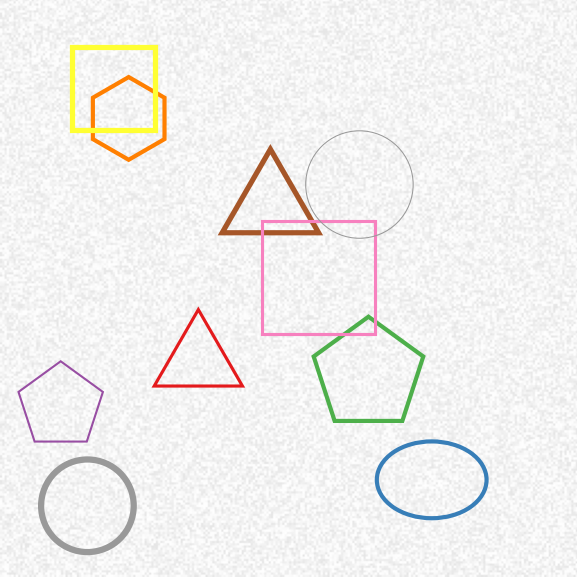[{"shape": "triangle", "thickness": 1.5, "radius": 0.44, "center": [0.343, 0.375]}, {"shape": "oval", "thickness": 2, "radius": 0.48, "center": [0.748, 0.168]}, {"shape": "pentagon", "thickness": 2, "radius": 0.5, "center": [0.638, 0.351]}, {"shape": "pentagon", "thickness": 1, "radius": 0.38, "center": [0.105, 0.297]}, {"shape": "hexagon", "thickness": 2, "radius": 0.36, "center": [0.223, 0.794]}, {"shape": "square", "thickness": 2.5, "radius": 0.36, "center": [0.197, 0.846]}, {"shape": "triangle", "thickness": 2.5, "radius": 0.48, "center": [0.468, 0.644]}, {"shape": "square", "thickness": 1.5, "radius": 0.49, "center": [0.551, 0.519]}, {"shape": "circle", "thickness": 0.5, "radius": 0.47, "center": [0.622, 0.68]}, {"shape": "circle", "thickness": 3, "radius": 0.4, "center": [0.151, 0.123]}]